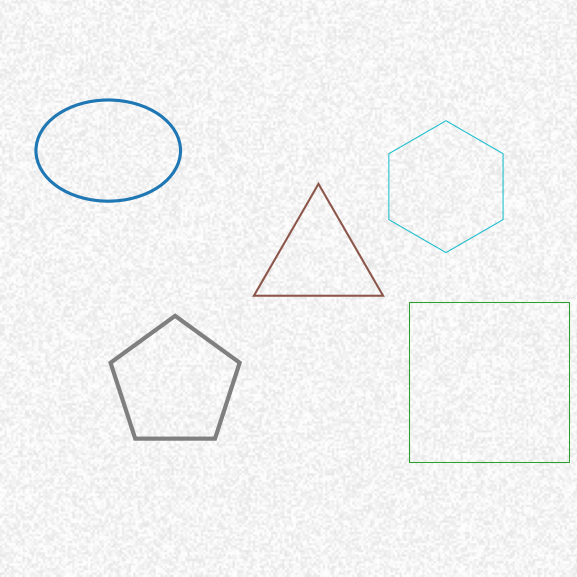[{"shape": "oval", "thickness": 1.5, "radius": 0.63, "center": [0.187, 0.738]}, {"shape": "square", "thickness": 0.5, "radius": 0.69, "center": [0.847, 0.338]}, {"shape": "triangle", "thickness": 1, "radius": 0.65, "center": [0.552, 0.552]}, {"shape": "pentagon", "thickness": 2, "radius": 0.59, "center": [0.303, 0.335]}, {"shape": "hexagon", "thickness": 0.5, "radius": 0.57, "center": [0.772, 0.676]}]